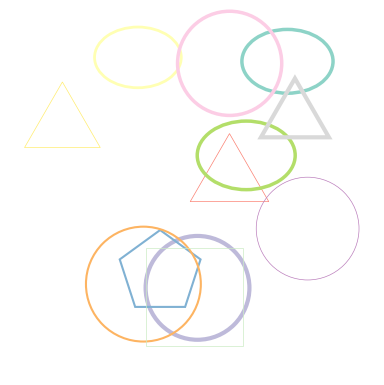[{"shape": "oval", "thickness": 2.5, "radius": 0.59, "center": [0.747, 0.841]}, {"shape": "oval", "thickness": 2, "radius": 0.56, "center": [0.358, 0.851]}, {"shape": "circle", "thickness": 3, "radius": 0.67, "center": [0.513, 0.252]}, {"shape": "triangle", "thickness": 0.5, "radius": 0.59, "center": [0.596, 0.535]}, {"shape": "pentagon", "thickness": 1.5, "radius": 0.55, "center": [0.416, 0.292]}, {"shape": "circle", "thickness": 1.5, "radius": 0.75, "center": [0.372, 0.262]}, {"shape": "oval", "thickness": 2.5, "radius": 0.64, "center": [0.64, 0.596]}, {"shape": "circle", "thickness": 2.5, "radius": 0.68, "center": [0.596, 0.835]}, {"shape": "triangle", "thickness": 3, "radius": 0.51, "center": [0.766, 0.694]}, {"shape": "circle", "thickness": 0.5, "radius": 0.67, "center": [0.799, 0.406]}, {"shape": "square", "thickness": 0.5, "radius": 0.63, "center": [0.506, 0.229]}, {"shape": "triangle", "thickness": 0.5, "radius": 0.57, "center": [0.162, 0.673]}]